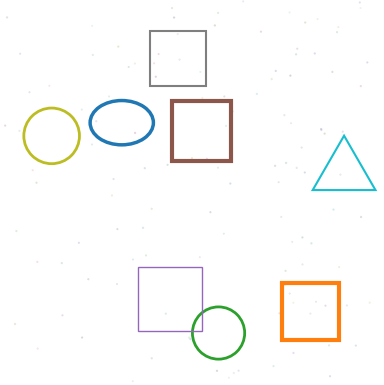[{"shape": "oval", "thickness": 2.5, "radius": 0.41, "center": [0.316, 0.681]}, {"shape": "square", "thickness": 3, "radius": 0.37, "center": [0.806, 0.191]}, {"shape": "circle", "thickness": 2, "radius": 0.34, "center": [0.568, 0.135]}, {"shape": "square", "thickness": 1, "radius": 0.41, "center": [0.442, 0.224]}, {"shape": "square", "thickness": 3, "radius": 0.38, "center": [0.524, 0.66]}, {"shape": "square", "thickness": 1.5, "radius": 0.36, "center": [0.462, 0.848]}, {"shape": "circle", "thickness": 2, "radius": 0.36, "center": [0.134, 0.647]}, {"shape": "triangle", "thickness": 1.5, "radius": 0.47, "center": [0.894, 0.553]}]